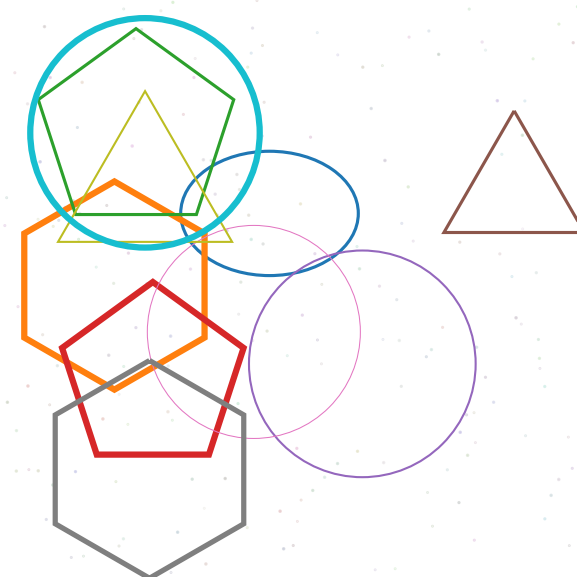[{"shape": "oval", "thickness": 1.5, "radius": 0.77, "center": [0.467, 0.63]}, {"shape": "hexagon", "thickness": 3, "radius": 0.9, "center": [0.198, 0.505]}, {"shape": "pentagon", "thickness": 1.5, "radius": 0.89, "center": [0.236, 0.772]}, {"shape": "pentagon", "thickness": 3, "radius": 0.83, "center": [0.265, 0.346]}, {"shape": "circle", "thickness": 1, "radius": 0.98, "center": [0.627, 0.369]}, {"shape": "triangle", "thickness": 1.5, "radius": 0.7, "center": [0.89, 0.667]}, {"shape": "circle", "thickness": 0.5, "radius": 0.92, "center": [0.44, 0.424]}, {"shape": "hexagon", "thickness": 2.5, "radius": 0.94, "center": [0.259, 0.186]}, {"shape": "triangle", "thickness": 1, "radius": 0.87, "center": [0.251, 0.667]}, {"shape": "circle", "thickness": 3, "radius": 0.99, "center": [0.251, 0.769]}]